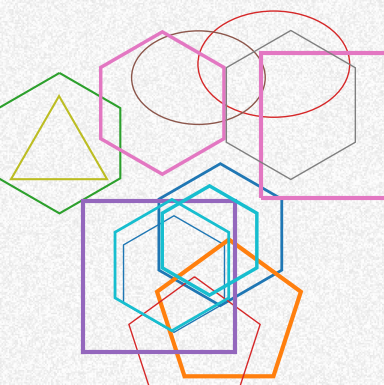[{"shape": "hexagon", "thickness": 1, "radius": 0.76, "center": [0.452, 0.288]}, {"shape": "hexagon", "thickness": 2, "radius": 0.92, "center": [0.572, 0.391]}, {"shape": "pentagon", "thickness": 3, "radius": 0.98, "center": [0.595, 0.182]}, {"shape": "hexagon", "thickness": 1.5, "radius": 0.91, "center": [0.155, 0.628]}, {"shape": "pentagon", "thickness": 1, "radius": 0.9, "center": [0.505, 0.102]}, {"shape": "oval", "thickness": 1, "radius": 0.99, "center": [0.711, 0.833]}, {"shape": "square", "thickness": 3, "radius": 0.99, "center": [0.413, 0.282]}, {"shape": "oval", "thickness": 1, "radius": 0.87, "center": [0.515, 0.798]}, {"shape": "square", "thickness": 3, "radius": 0.94, "center": [0.866, 0.674]}, {"shape": "hexagon", "thickness": 2.5, "radius": 0.92, "center": [0.422, 0.732]}, {"shape": "hexagon", "thickness": 1, "radius": 0.97, "center": [0.755, 0.727]}, {"shape": "triangle", "thickness": 1.5, "radius": 0.72, "center": [0.153, 0.607]}, {"shape": "hexagon", "thickness": 2.5, "radius": 0.71, "center": [0.544, 0.375]}, {"shape": "hexagon", "thickness": 2, "radius": 0.85, "center": [0.446, 0.312]}]